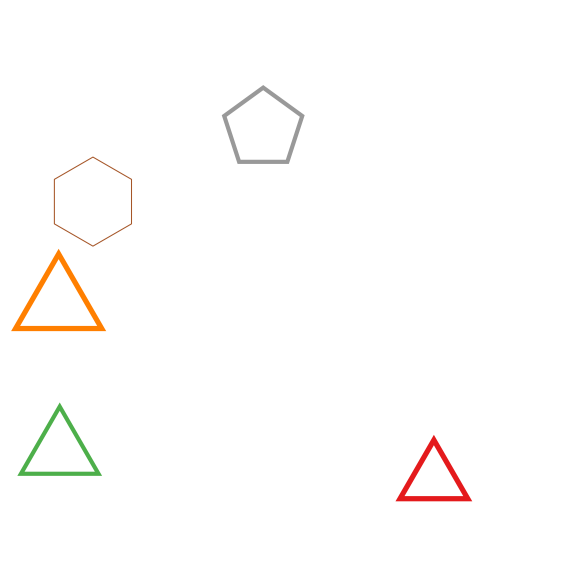[{"shape": "triangle", "thickness": 2.5, "radius": 0.34, "center": [0.751, 0.169]}, {"shape": "triangle", "thickness": 2, "radius": 0.39, "center": [0.103, 0.218]}, {"shape": "triangle", "thickness": 2.5, "radius": 0.43, "center": [0.102, 0.473]}, {"shape": "hexagon", "thickness": 0.5, "radius": 0.39, "center": [0.161, 0.65]}, {"shape": "pentagon", "thickness": 2, "radius": 0.36, "center": [0.456, 0.776]}]